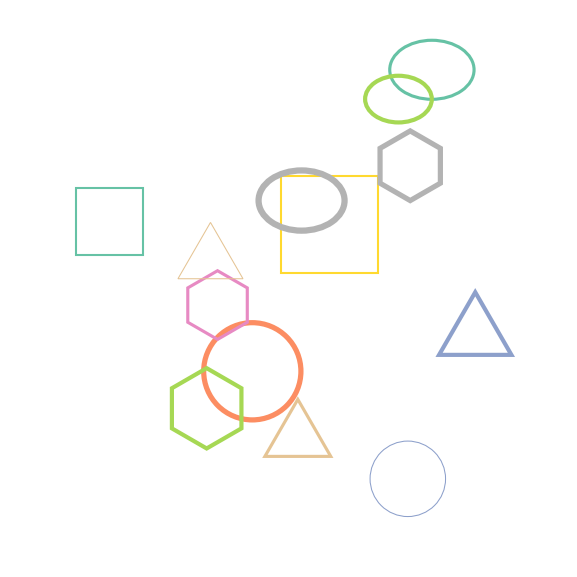[{"shape": "square", "thickness": 1, "radius": 0.29, "center": [0.19, 0.615]}, {"shape": "oval", "thickness": 1.5, "radius": 0.37, "center": [0.748, 0.878]}, {"shape": "circle", "thickness": 2.5, "radius": 0.42, "center": [0.437, 0.356]}, {"shape": "triangle", "thickness": 2, "radius": 0.36, "center": [0.823, 0.421]}, {"shape": "circle", "thickness": 0.5, "radius": 0.33, "center": [0.706, 0.17]}, {"shape": "hexagon", "thickness": 1.5, "radius": 0.3, "center": [0.377, 0.471]}, {"shape": "oval", "thickness": 2, "radius": 0.29, "center": [0.69, 0.828]}, {"shape": "hexagon", "thickness": 2, "radius": 0.35, "center": [0.358, 0.292]}, {"shape": "square", "thickness": 1, "radius": 0.42, "center": [0.571, 0.611]}, {"shape": "triangle", "thickness": 1.5, "radius": 0.33, "center": [0.516, 0.242]}, {"shape": "triangle", "thickness": 0.5, "radius": 0.33, "center": [0.364, 0.549]}, {"shape": "hexagon", "thickness": 2.5, "radius": 0.3, "center": [0.71, 0.712]}, {"shape": "oval", "thickness": 3, "radius": 0.37, "center": [0.522, 0.652]}]